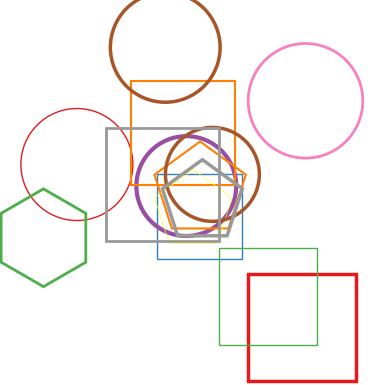[{"shape": "square", "thickness": 2.5, "radius": 0.7, "center": [0.784, 0.149]}, {"shape": "circle", "thickness": 1, "radius": 0.73, "center": [0.2, 0.573]}, {"shape": "square", "thickness": 1, "radius": 0.55, "center": [0.519, 0.438]}, {"shape": "square", "thickness": 1, "radius": 0.63, "center": [0.696, 0.229]}, {"shape": "hexagon", "thickness": 2, "radius": 0.63, "center": [0.113, 0.382]}, {"shape": "circle", "thickness": 3, "radius": 0.65, "center": [0.484, 0.517]}, {"shape": "square", "thickness": 1.5, "radius": 0.67, "center": [0.476, 0.655]}, {"shape": "pentagon", "thickness": 1.5, "radius": 0.62, "center": [0.52, 0.508]}, {"shape": "pentagon", "thickness": 0.5, "radius": 0.53, "center": [0.502, 0.453]}, {"shape": "circle", "thickness": 2.5, "radius": 0.71, "center": [0.429, 0.877]}, {"shape": "circle", "thickness": 2.5, "radius": 0.61, "center": [0.552, 0.547]}, {"shape": "circle", "thickness": 2, "radius": 0.74, "center": [0.793, 0.738]}, {"shape": "pentagon", "thickness": 2.5, "radius": 0.55, "center": [0.526, 0.476]}, {"shape": "square", "thickness": 2, "radius": 0.73, "center": [0.421, 0.521]}]